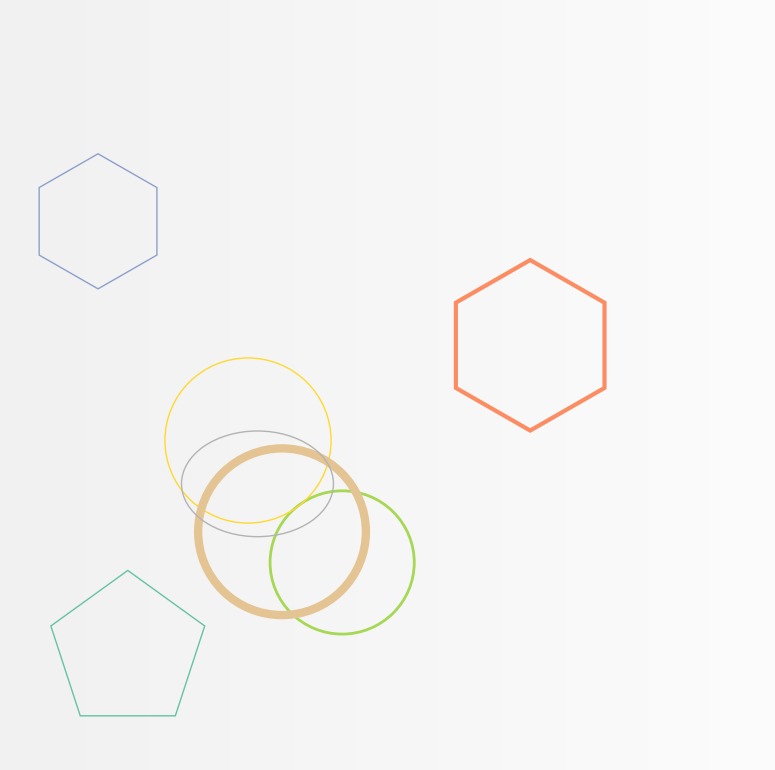[{"shape": "pentagon", "thickness": 0.5, "radius": 0.52, "center": [0.165, 0.155]}, {"shape": "hexagon", "thickness": 1.5, "radius": 0.55, "center": [0.684, 0.552]}, {"shape": "hexagon", "thickness": 0.5, "radius": 0.44, "center": [0.126, 0.713]}, {"shape": "circle", "thickness": 1, "radius": 0.47, "center": [0.442, 0.27]}, {"shape": "circle", "thickness": 0.5, "radius": 0.54, "center": [0.32, 0.428]}, {"shape": "circle", "thickness": 3, "radius": 0.54, "center": [0.364, 0.309]}, {"shape": "oval", "thickness": 0.5, "radius": 0.49, "center": [0.332, 0.372]}]